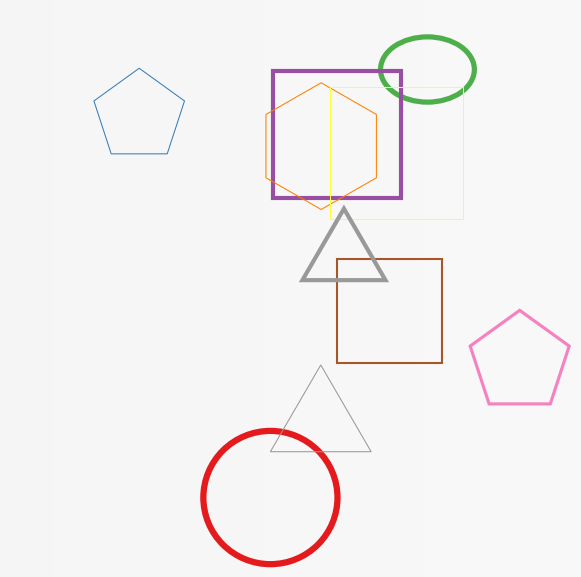[{"shape": "circle", "thickness": 3, "radius": 0.58, "center": [0.465, 0.138]}, {"shape": "pentagon", "thickness": 0.5, "radius": 0.41, "center": [0.239, 0.799]}, {"shape": "oval", "thickness": 2.5, "radius": 0.4, "center": [0.735, 0.879]}, {"shape": "square", "thickness": 2, "radius": 0.55, "center": [0.58, 0.766]}, {"shape": "hexagon", "thickness": 0.5, "radius": 0.55, "center": [0.553, 0.746]}, {"shape": "square", "thickness": 0.5, "radius": 0.57, "center": [0.683, 0.734]}, {"shape": "square", "thickness": 1, "radius": 0.45, "center": [0.67, 0.461]}, {"shape": "pentagon", "thickness": 1.5, "radius": 0.45, "center": [0.894, 0.372]}, {"shape": "triangle", "thickness": 2, "radius": 0.41, "center": [0.592, 0.555]}, {"shape": "triangle", "thickness": 0.5, "radius": 0.5, "center": [0.552, 0.267]}]